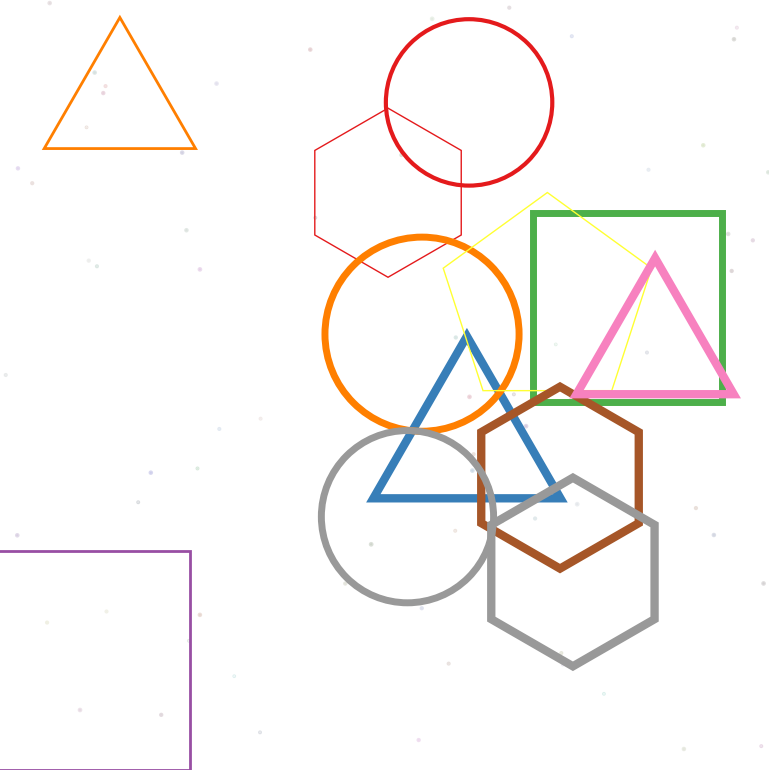[{"shape": "hexagon", "thickness": 0.5, "radius": 0.55, "center": [0.504, 0.75]}, {"shape": "circle", "thickness": 1.5, "radius": 0.54, "center": [0.609, 0.867]}, {"shape": "triangle", "thickness": 3, "radius": 0.7, "center": [0.606, 0.423]}, {"shape": "square", "thickness": 2.5, "radius": 0.61, "center": [0.815, 0.6]}, {"shape": "square", "thickness": 1, "radius": 0.71, "center": [0.104, 0.143]}, {"shape": "circle", "thickness": 2.5, "radius": 0.63, "center": [0.548, 0.566]}, {"shape": "triangle", "thickness": 1, "radius": 0.57, "center": [0.156, 0.864]}, {"shape": "pentagon", "thickness": 0.5, "radius": 0.71, "center": [0.711, 0.608]}, {"shape": "hexagon", "thickness": 3, "radius": 0.59, "center": [0.727, 0.38]}, {"shape": "triangle", "thickness": 3, "radius": 0.59, "center": [0.851, 0.547]}, {"shape": "hexagon", "thickness": 3, "radius": 0.61, "center": [0.744, 0.257]}, {"shape": "circle", "thickness": 2.5, "radius": 0.56, "center": [0.529, 0.329]}]